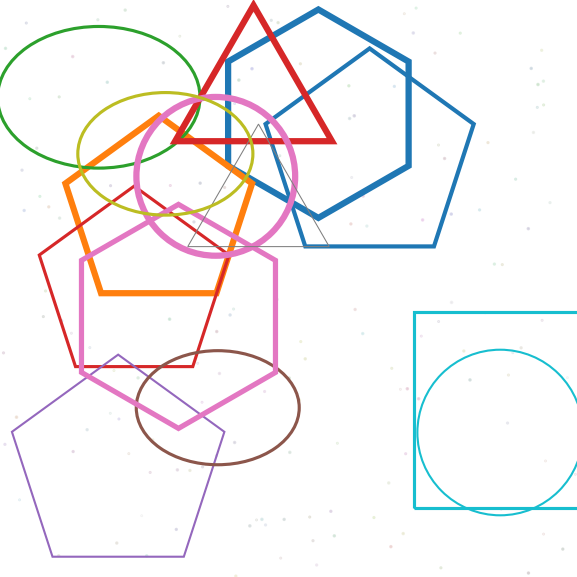[{"shape": "pentagon", "thickness": 2, "radius": 0.95, "center": [0.64, 0.726]}, {"shape": "hexagon", "thickness": 3, "radius": 0.9, "center": [0.551, 0.802]}, {"shape": "pentagon", "thickness": 3, "radius": 0.85, "center": [0.275, 0.629]}, {"shape": "oval", "thickness": 1.5, "radius": 0.88, "center": [0.171, 0.831]}, {"shape": "pentagon", "thickness": 1.5, "radius": 0.86, "center": [0.232, 0.504]}, {"shape": "triangle", "thickness": 3, "radius": 0.78, "center": [0.439, 0.833]}, {"shape": "pentagon", "thickness": 1, "radius": 0.97, "center": [0.205, 0.192]}, {"shape": "oval", "thickness": 1.5, "radius": 0.71, "center": [0.377, 0.293]}, {"shape": "circle", "thickness": 3, "radius": 0.69, "center": [0.374, 0.694]}, {"shape": "hexagon", "thickness": 2.5, "radius": 0.97, "center": [0.309, 0.451]}, {"shape": "triangle", "thickness": 0.5, "radius": 0.71, "center": [0.448, 0.643]}, {"shape": "oval", "thickness": 1.5, "radius": 0.76, "center": [0.286, 0.733]}, {"shape": "circle", "thickness": 1, "radius": 0.72, "center": [0.866, 0.25]}, {"shape": "square", "thickness": 1.5, "radius": 0.85, "center": [0.887, 0.289]}]